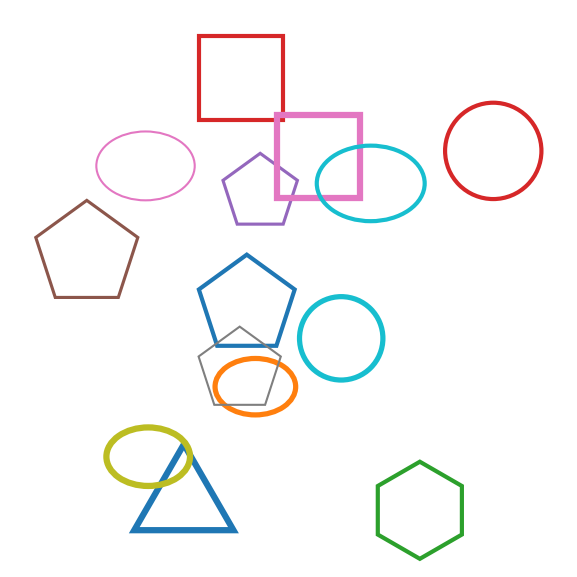[{"shape": "triangle", "thickness": 3, "radius": 0.5, "center": [0.318, 0.131]}, {"shape": "pentagon", "thickness": 2, "radius": 0.44, "center": [0.427, 0.471]}, {"shape": "oval", "thickness": 2.5, "radius": 0.35, "center": [0.442, 0.33]}, {"shape": "hexagon", "thickness": 2, "radius": 0.42, "center": [0.727, 0.116]}, {"shape": "circle", "thickness": 2, "radius": 0.42, "center": [0.854, 0.738]}, {"shape": "square", "thickness": 2, "radius": 0.36, "center": [0.417, 0.864]}, {"shape": "pentagon", "thickness": 1.5, "radius": 0.34, "center": [0.451, 0.666]}, {"shape": "pentagon", "thickness": 1.5, "radius": 0.46, "center": [0.15, 0.559]}, {"shape": "square", "thickness": 3, "radius": 0.36, "center": [0.551, 0.728]}, {"shape": "oval", "thickness": 1, "radius": 0.43, "center": [0.252, 0.712]}, {"shape": "pentagon", "thickness": 1, "radius": 0.37, "center": [0.415, 0.359]}, {"shape": "oval", "thickness": 3, "radius": 0.36, "center": [0.257, 0.208]}, {"shape": "circle", "thickness": 2.5, "radius": 0.36, "center": [0.591, 0.413]}, {"shape": "oval", "thickness": 2, "radius": 0.47, "center": [0.642, 0.682]}]